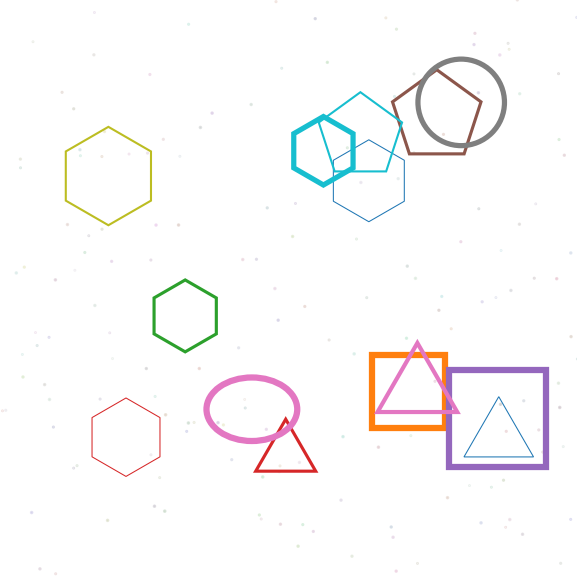[{"shape": "triangle", "thickness": 0.5, "radius": 0.35, "center": [0.864, 0.243]}, {"shape": "hexagon", "thickness": 0.5, "radius": 0.35, "center": [0.639, 0.686]}, {"shape": "square", "thickness": 3, "radius": 0.32, "center": [0.707, 0.321]}, {"shape": "hexagon", "thickness": 1.5, "radius": 0.31, "center": [0.321, 0.452]}, {"shape": "triangle", "thickness": 1.5, "radius": 0.3, "center": [0.495, 0.213]}, {"shape": "hexagon", "thickness": 0.5, "radius": 0.34, "center": [0.218, 0.242]}, {"shape": "square", "thickness": 3, "radius": 0.42, "center": [0.861, 0.275]}, {"shape": "pentagon", "thickness": 1.5, "radius": 0.4, "center": [0.756, 0.798]}, {"shape": "oval", "thickness": 3, "radius": 0.39, "center": [0.436, 0.29]}, {"shape": "triangle", "thickness": 2, "radius": 0.4, "center": [0.723, 0.326]}, {"shape": "circle", "thickness": 2.5, "radius": 0.37, "center": [0.799, 0.822]}, {"shape": "hexagon", "thickness": 1, "radius": 0.43, "center": [0.188, 0.694]}, {"shape": "pentagon", "thickness": 1, "radius": 0.38, "center": [0.624, 0.764]}, {"shape": "hexagon", "thickness": 2.5, "radius": 0.3, "center": [0.56, 0.738]}]